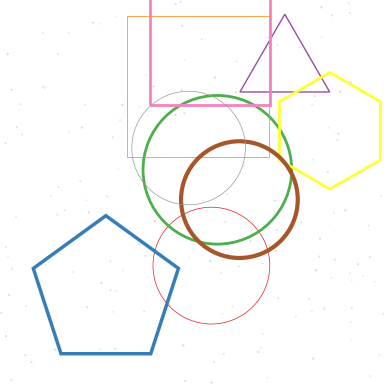[{"shape": "circle", "thickness": 0.5, "radius": 0.76, "center": [0.549, 0.31]}, {"shape": "pentagon", "thickness": 2.5, "radius": 0.99, "center": [0.275, 0.242]}, {"shape": "circle", "thickness": 2, "radius": 0.97, "center": [0.565, 0.559]}, {"shape": "triangle", "thickness": 1, "radius": 0.67, "center": [0.74, 0.828]}, {"shape": "square", "thickness": 0.5, "radius": 0.92, "center": [0.514, 0.775]}, {"shape": "hexagon", "thickness": 2, "radius": 0.76, "center": [0.857, 0.66]}, {"shape": "circle", "thickness": 3, "radius": 0.76, "center": [0.622, 0.481]}, {"shape": "square", "thickness": 2, "radius": 0.78, "center": [0.546, 0.883]}, {"shape": "circle", "thickness": 0.5, "radius": 0.74, "center": [0.49, 0.616]}]